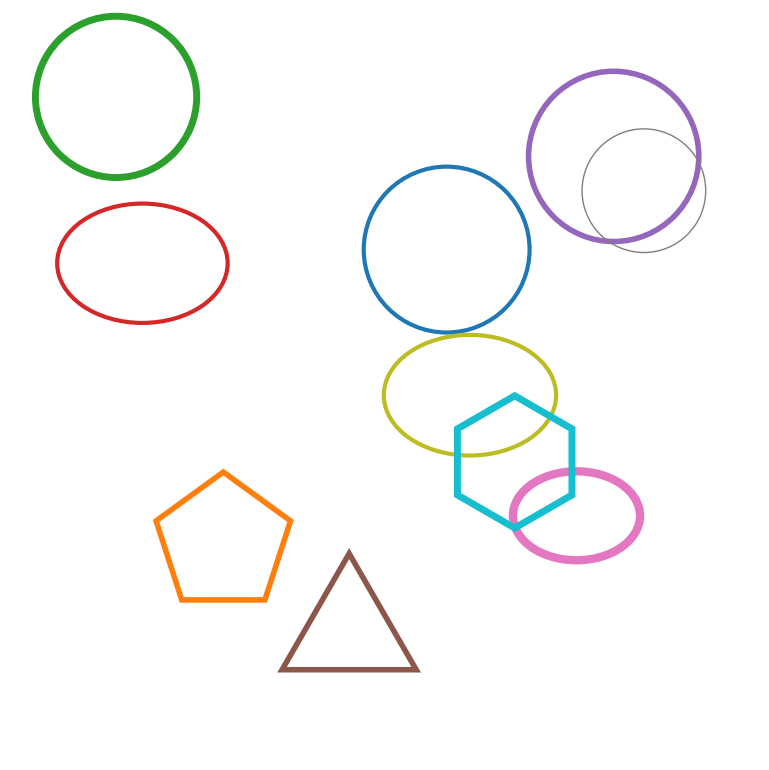[{"shape": "circle", "thickness": 1.5, "radius": 0.54, "center": [0.58, 0.676]}, {"shape": "pentagon", "thickness": 2, "radius": 0.46, "center": [0.29, 0.295]}, {"shape": "circle", "thickness": 2.5, "radius": 0.52, "center": [0.151, 0.874]}, {"shape": "oval", "thickness": 1.5, "radius": 0.55, "center": [0.185, 0.658]}, {"shape": "circle", "thickness": 2, "radius": 0.55, "center": [0.797, 0.797]}, {"shape": "triangle", "thickness": 2, "radius": 0.5, "center": [0.453, 0.181]}, {"shape": "oval", "thickness": 3, "radius": 0.41, "center": [0.749, 0.33]}, {"shape": "circle", "thickness": 0.5, "radius": 0.4, "center": [0.836, 0.752]}, {"shape": "oval", "thickness": 1.5, "radius": 0.56, "center": [0.61, 0.487]}, {"shape": "hexagon", "thickness": 2.5, "radius": 0.43, "center": [0.668, 0.4]}]